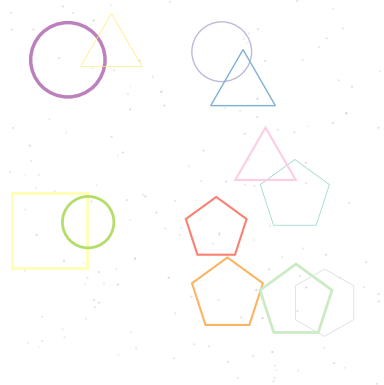[{"shape": "pentagon", "thickness": 0.5, "radius": 0.47, "center": [0.766, 0.491]}, {"shape": "square", "thickness": 2, "radius": 0.49, "center": [0.129, 0.401]}, {"shape": "circle", "thickness": 1, "radius": 0.39, "center": [0.576, 0.866]}, {"shape": "pentagon", "thickness": 1.5, "radius": 0.41, "center": [0.562, 0.405]}, {"shape": "triangle", "thickness": 1, "radius": 0.48, "center": [0.631, 0.774]}, {"shape": "pentagon", "thickness": 1.5, "radius": 0.48, "center": [0.591, 0.234]}, {"shape": "circle", "thickness": 2, "radius": 0.33, "center": [0.229, 0.423]}, {"shape": "triangle", "thickness": 1.5, "radius": 0.45, "center": [0.69, 0.578]}, {"shape": "hexagon", "thickness": 0.5, "radius": 0.44, "center": [0.843, 0.214]}, {"shape": "circle", "thickness": 2.5, "radius": 0.48, "center": [0.176, 0.845]}, {"shape": "pentagon", "thickness": 2, "radius": 0.49, "center": [0.769, 0.216]}, {"shape": "triangle", "thickness": 0.5, "radius": 0.46, "center": [0.289, 0.873]}]